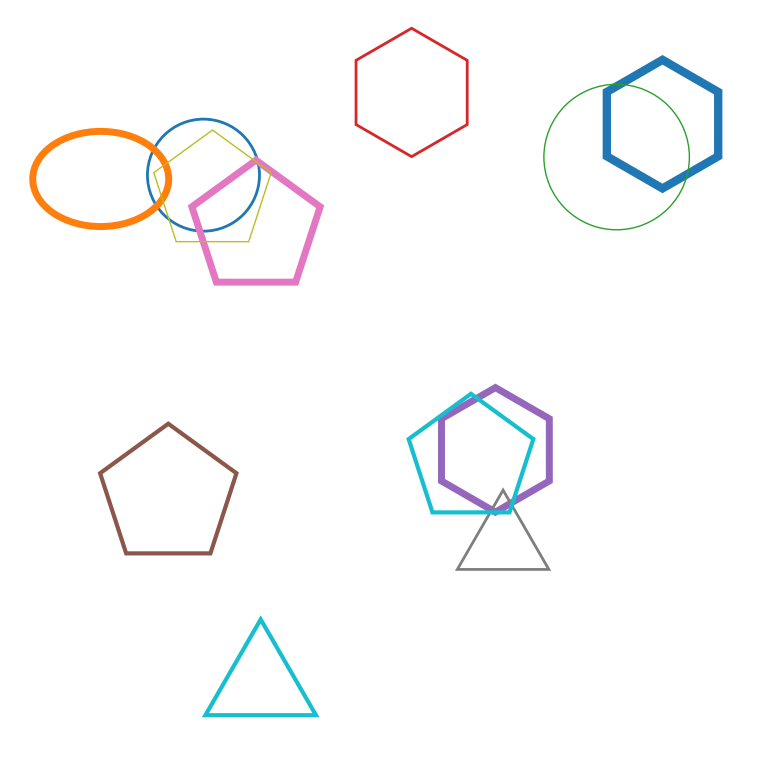[{"shape": "circle", "thickness": 1, "radius": 0.36, "center": [0.264, 0.773]}, {"shape": "hexagon", "thickness": 3, "radius": 0.42, "center": [0.86, 0.839]}, {"shape": "oval", "thickness": 2.5, "radius": 0.44, "center": [0.131, 0.768]}, {"shape": "circle", "thickness": 0.5, "radius": 0.47, "center": [0.801, 0.796]}, {"shape": "hexagon", "thickness": 1, "radius": 0.42, "center": [0.535, 0.88]}, {"shape": "hexagon", "thickness": 2.5, "radius": 0.4, "center": [0.643, 0.416]}, {"shape": "pentagon", "thickness": 1.5, "radius": 0.47, "center": [0.219, 0.357]}, {"shape": "pentagon", "thickness": 2.5, "radius": 0.44, "center": [0.332, 0.704]}, {"shape": "triangle", "thickness": 1, "radius": 0.34, "center": [0.653, 0.295]}, {"shape": "pentagon", "thickness": 0.5, "radius": 0.4, "center": [0.276, 0.751]}, {"shape": "pentagon", "thickness": 1.5, "radius": 0.43, "center": [0.612, 0.403]}, {"shape": "triangle", "thickness": 1.5, "radius": 0.41, "center": [0.339, 0.113]}]